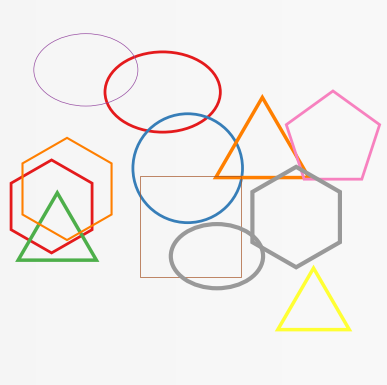[{"shape": "oval", "thickness": 2, "radius": 0.74, "center": [0.42, 0.761]}, {"shape": "hexagon", "thickness": 2, "radius": 0.6, "center": [0.133, 0.464]}, {"shape": "circle", "thickness": 2, "radius": 0.71, "center": [0.484, 0.563]}, {"shape": "triangle", "thickness": 2.5, "radius": 0.58, "center": [0.148, 0.383]}, {"shape": "oval", "thickness": 0.5, "radius": 0.67, "center": [0.222, 0.819]}, {"shape": "triangle", "thickness": 2.5, "radius": 0.69, "center": [0.677, 0.608]}, {"shape": "hexagon", "thickness": 1.5, "radius": 0.66, "center": [0.173, 0.509]}, {"shape": "triangle", "thickness": 2.5, "radius": 0.53, "center": [0.809, 0.197]}, {"shape": "square", "thickness": 0.5, "radius": 0.65, "center": [0.492, 0.412]}, {"shape": "pentagon", "thickness": 2, "radius": 0.63, "center": [0.859, 0.637]}, {"shape": "oval", "thickness": 3, "radius": 0.6, "center": [0.56, 0.335]}, {"shape": "hexagon", "thickness": 3, "radius": 0.65, "center": [0.764, 0.436]}]